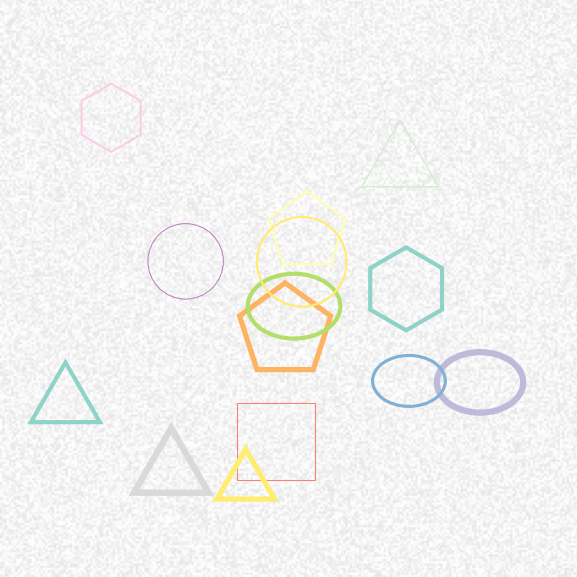[{"shape": "triangle", "thickness": 2, "radius": 0.34, "center": [0.113, 0.303]}, {"shape": "hexagon", "thickness": 2, "radius": 0.36, "center": [0.703, 0.499]}, {"shape": "pentagon", "thickness": 1, "radius": 0.35, "center": [0.532, 0.598]}, {"shape": "oval", "thickness": 3, "radius": 0.37, "center": [0.831, 0.337]}, {"shape": "square", "thickness": 0.5, "radius": 0.34, "center": [0.478, 0.235]}, {"shape": "oval", "thickness": 1.5, "radius": 0.31, "center": [0.708, 0.34]}, {"shape": "pentagon", "thickness": 2.5, "radius": 0.42, "center": [0.494, 0.426]}, {"shape": "oval", "thickness": 2, "radius": 0.4, "center": [0.509, 0.469]}, {"shape": "hexagon", "thickness": 1, "radius": 0.3, "center": [0.192, 0.795]}, {"shape": "triangle", "thickness": 3, "radius": 0.37, "center": [0.297, 0.183]}, {"shape": "circle", "thickness": 0.5, "radius": 0.33, "center": [0.321, 0.547]}, {"shape": "triangle", "thickness": 0.5, "radius": 0.38, "center": [0.693, 0.714]}, {"shape": "circle", "thickness": 1, "radius": 0.39, "center": [0.523, 0.546]}, {"shape": "triangle", "thickness": 2.5, "radius": 0.29, "center": [0.426, 0.164]}]